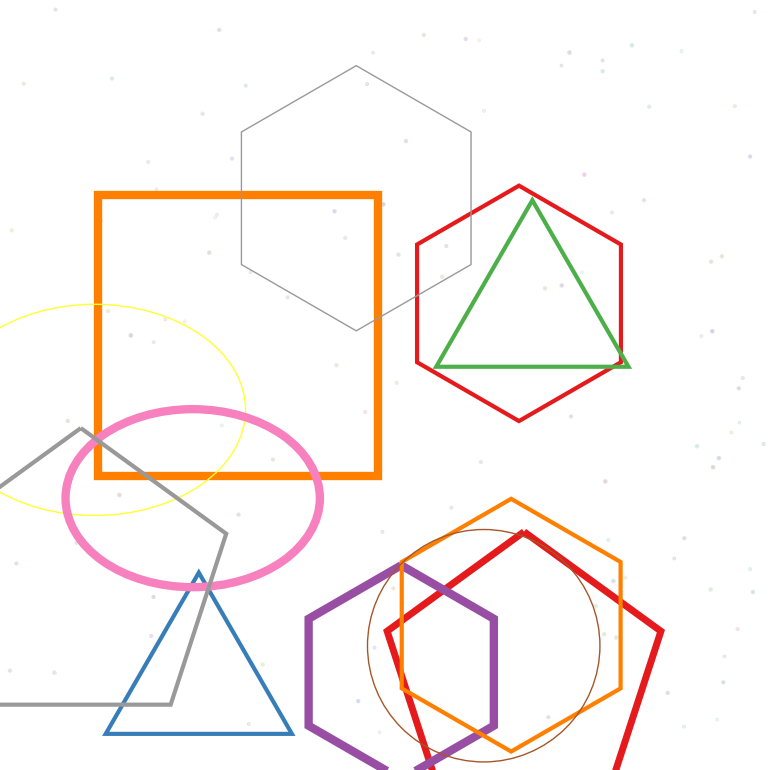[{"shape": "hexagon", "thickness": 1.5, "radius": 0.76, "center": [0.674, 0.606]}, {"shape": "pentagon", "thickness": 2.5, "radius": 0.93, "center": [0.681, 0.122]}, {"shape": "triangle", "thickness": 1.5, "radius": 0.7, "center": [0.258, 0.117]}, {"shape": "triangle", "thickness": 1.5, "radius": 0.72, "center": [0.691, 0.596]}, {"shape": "hexagon", "thickness": 3, "radius": 0.69, "center": [0.521, 0.127]}, {"shape": "hexagon", "thickness": 1.5, "radius": 0.82, "center": [0.664, 0.188]}, {"shape": "square", "thickness": 3, "radius": 0.91, "center": [0.309, 0.564]}, {"shape": "oval", "thickness": 0.5, "radius": 0.98, "center": [0.123, 0.468]}, {"shape": "circle", "thickness": 0.5, "radius": 0.75, "center": [0.628, 0.161]}, {"shape": "oval", "thickness": 3, "radius": 0.83, "center": [0.25, 0.353]}, {"shape": "hexagon", "thickness": 0.5, "radius": 0.86, "center": [0.463, 0.743]}, {"shape": "pentagon", "thickness": 1.5, "radius": 0.99, "center": [0.105, 0.245]}]